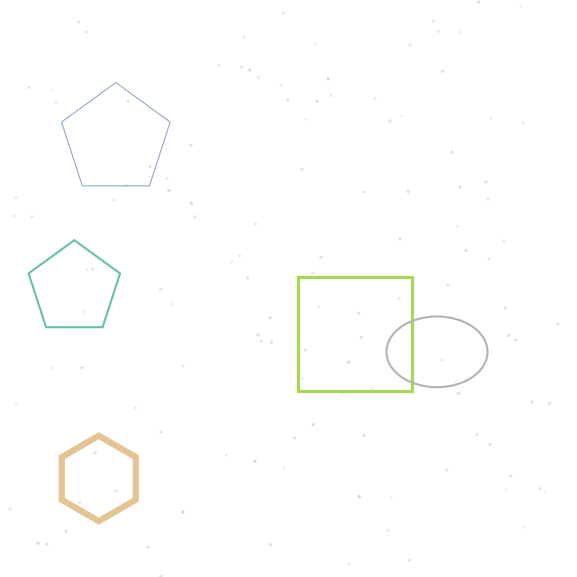[{"shape": "pentagon", "thickness": 1, "radius": 0.42, "center": [0.129, 0.5]}, {"shape": "pentagon", "thickness": 0.5, "radius": 0.49, "center": [0.201, 0.757]}, {"shape": "square", "thickness": 1.5, "radius": 0.49, "center": [0.614, 0.421]}, {"shape": "hexagon", "thickness": 3, "radius": 0.37, "center": [0.171, 0.171]}, {"shape": "oval", "thickness": 1, "radius": 0.44, "center": [0.757, 0.39]}]